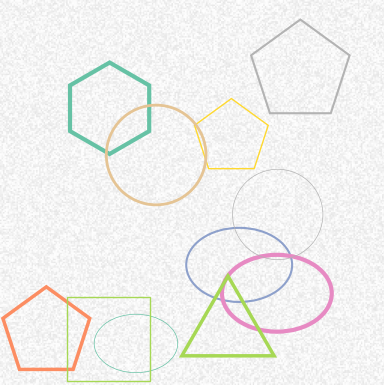[{"shape": "oval", "thickness": 0.5, "radius": 0.54, "center": [0.353, 0.108]}, {"shape": "hexagon", "thickness": 3, "radius": 0.59, "center": [0.285, 0.719]}, {"shape": "pentagon", "thickness": 2.5, "radius": 0.59, "center": [0.12, 0.136]}, {"shape": "oval", "thickness": 1.5, "radius": 0.69, "center": [0.621, 0.312]}, {"shape": "oval", "thickness": 3, "radius": 0.71, "center": [0.719, 0.238]}, {"shape": "triangle", "thickness": 2.5, "radius": 0.69, "center": [0.592, 0.145]}, {"shape": "square", "thickness": 1, "radius": 0.54, "center": [0.282, 0.12]}, {"shape": "pentagon", "thickness": 1, "radius": 0.5, "center": [0.601, 0.643]}, {"shape": "circle", "thickness": 2, "radius": 0.65, "center": [0.406, 0.597]}, {"shape": "circle", "thickness": 0.5, "radius": 0.59, "center": [0.721, 0.443]}, {"shape": "pentagon", "thickness": 1.5, "radius": 0.67, "center": [0.78, 0.815]}]